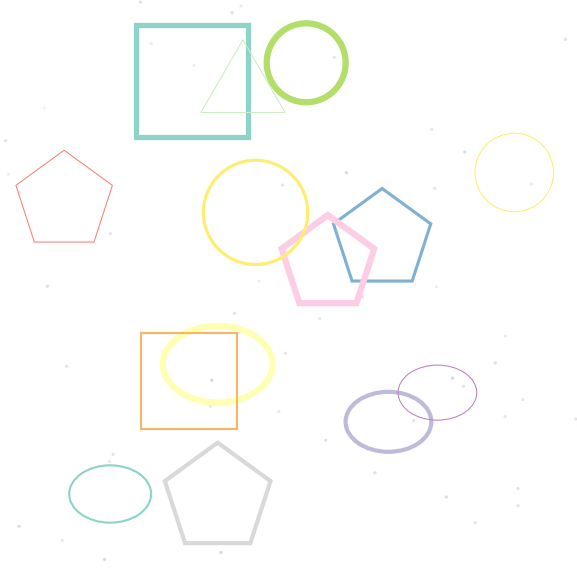[{"shape": "oval", "thickness": 1, "radius": 0.35, "center": [0.191, 0.144]}, {"shape": "square", "thickness": 2.5, "radius": 0.48, "center": [0.333, 0.859]}, {"shape": "oval", "thickness": 3, "radius": 0.47, "center": [0.377, 0.368]}, {"shape": "oval", "thickness": 2, "radius": 0.37, "center": [0.673, 0.269]}, {"shape": "pentagon", "thickness": 0.5, "radius": 0.44, "center": [0.111, 0.651]}, {"shape": "pentagon", "thickness": 1.5, "radius": 0.44, "center": [0.662, 0.584]}, {"shape": "square", "thickness": 1, "radius": 0.42, "center": [0.328, 0.339]}, {"shape": "circle", "thickness": 3, "radius": 0.34, "center": [0.53, 0.89]}, {"shape": "pentagon", "thickness": 3, "radius": 0.42, "center": [0.568, 0.542]}, {"shape": "pentagon", "thickness": 2, "radius": 0.48, "center": [0.377, 0.136]}, {"shape": "oval", "thickness": 0.5, "radius": 0.34, "center": [0.757, 0.319]}, {"shape": "triangle", "thickness": 0.5, "radius": 0.42, "center": [0.421, 0.846]}, {"shape": "circle", "thickness": 1.5, "radius": 0.45, "center": [0.443, 0.631]}, {"shape": "circle", "thickness": 0.5, "radius": 0.34, "center": [0.89, 0.7]}]